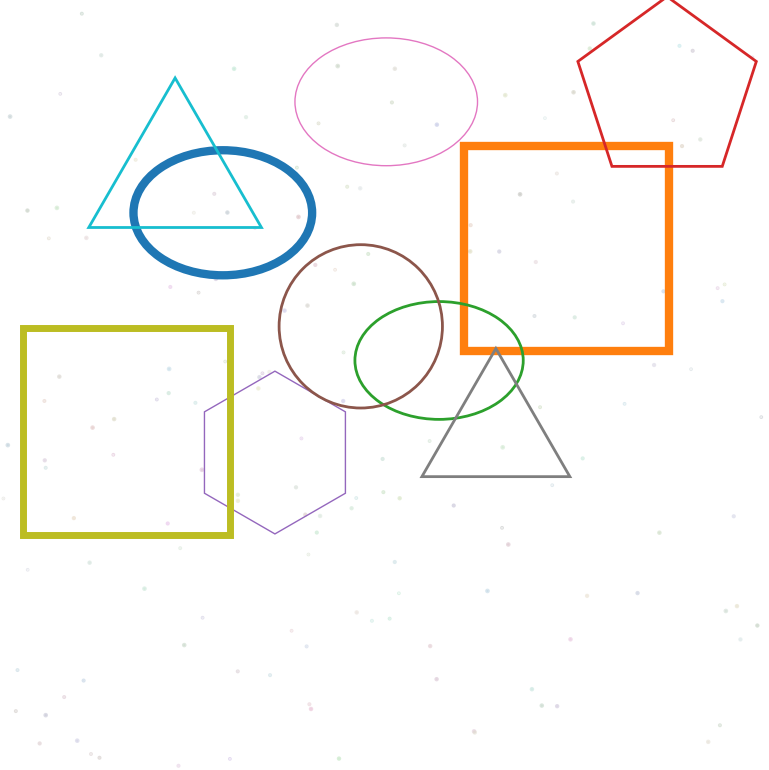[{"shape": "oval", "thickness": 3, "radius": 0.58, "center": [0.289, 0.724]}, {"shape": "square", "thickness": 3, "radius": 0.67, "center": [0.736, 0.677]}, {"shape": "oval", "thickness": 1, "radius": 0.55, "center": [0.57, 0.532]}, {"shape": "pentagon", "thickness": 1, "radius": 0.61, "center": [0.866, 0.883]}, {"shape": "hexagon", "thickness": 0.5, "radius": 0.53, "center": [0.357, 0.412]}, {"shape": "circle", "thickness": 1, "radius": 0.53, "center": [0.469, 0.576]}, {"shape": "oval", "thickness": 0.5, "radius": 0.59, "center": [0.502, 0.868]}, {"shape": "triangle", "thickness": 1, "radius": 0.55, "center": [0.644, 0.436]}, {"shape": "square", "thickness": 2.5, "radius": 0.67, "center": [0.165, 0.439]}, {"shape": "triangle", "thickness": 1, "radius": 0.65, "center": [0.227, 0.769]}]